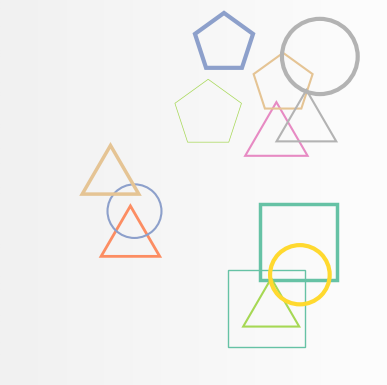[{"shape": "square", "thickness": 2.5, "radius": 0.5, "center": [0.77, 0.371]}, {"shape": "square", "thickness": 1, "radius": 0.5, "center": [0.687, 0.2]}, {"shape": "triangle", "thickness": 2, "radius": 0.44, "center": [0.337, 0.378]}, {"shape": "pentagon", "thickness": 3, "radius": 0.39, "center": [0.578, 0.888]}, {"shape": "circle", "thickness": 1.5, "radius": 0.35, "center": [0.347, 0.452]}, {"shape": "triangle", "thickness": 1.5, "radius": 0.46, "center": [0.713, 0.642]}, {"shape": "triangle", "thickness": 1.5, "radius": 0.42, "center": [0.7, 0.194]}, {"shape": "pentagon", "thickness": 0.5, "radius": 0.45, "center": [0.537, 0.704]}, {"shape": "circle", "thickness": 3, "radius": 0.38, "center": [0.774, 0.286]}, {"shape": "triangle", "thickness": 2.5, "radius": 0.42, "center": [0.285, 0.538]}, {"shape": "pentagon", "thickness": 1.5, "radius": 0.4, "center": [0.731, 0.783]}, {"shape": "circle", "thickness": 3, "radius": 0.49, "center": [0.825, 0.853]}, {"shape": "triangle", "thickness": 1.5, "radius": 0.44, "center": [0.791, 0.677]}]